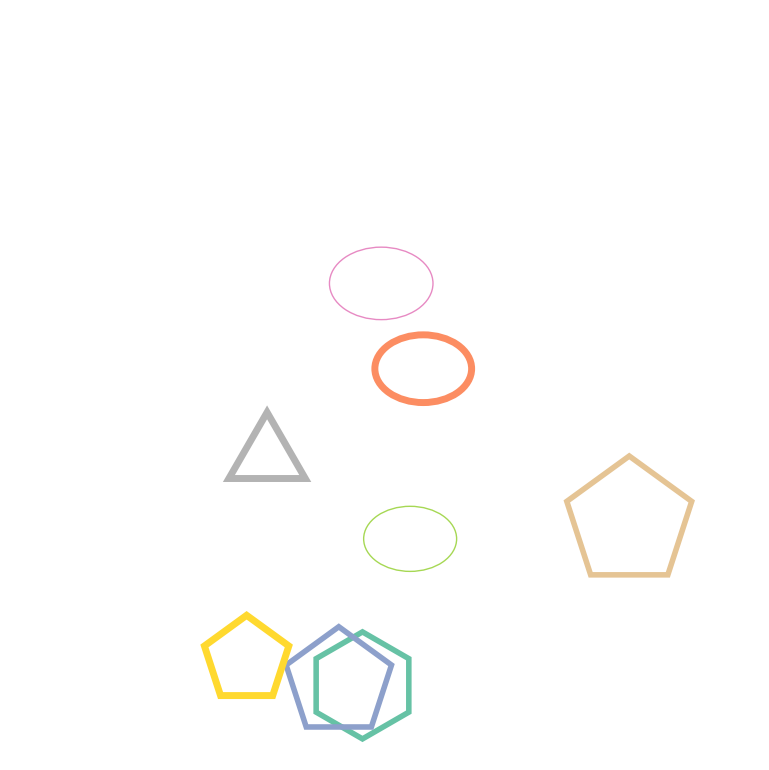[{"shape": "hexagon", "thickness": 2, "radius": 0.35, "center": [0.471, 0.11]}, {"shape": "oval", "thickness": 2.5, "radius": 0.31, "center": [0.55, 0.521]}, {"shape": "pentagon", "thickness": 2, "radius": 0.36, "center": [0.44, 0.114]}, {"shape": "oval", "thickness": 0.5, "radius": 0.34, "center": [0.495, 0.632]}, {"shape": "oval", "thickness": 0.5, "radius": 0.3, "center": [0.533, 0.3]}, {"shape": "pentagon", "thickness": 2.5, "radius": 0.29, "center": [0.32, 0.143]}, {"shape": "pentagon", "thickness": 2, "radius": 0.43, "center": [0.817, 0.322]}, {"shape": "triangle", "thickness": 2.5, "radius": 0.29, "center": [0.347, 0.407]}]